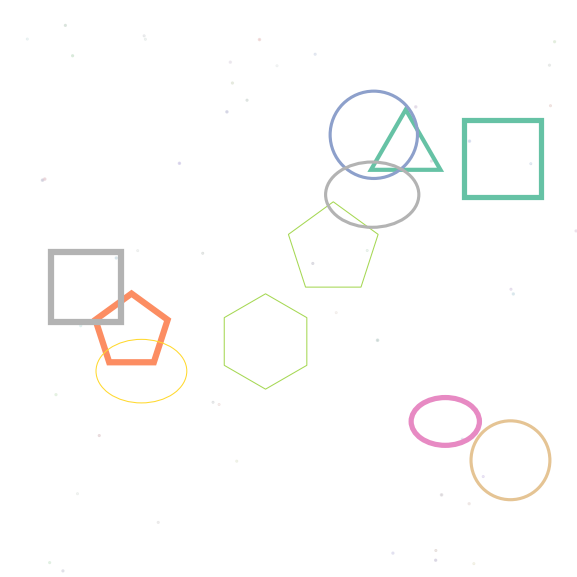[{"shape": "triangle", "thickness": 2, "radius": 0.35, "center": [0.703, 0.74]}, {"shape": "square", "thickness": 2.5, "radius": 0.34, "center": [0.87, 0.725]}, {"shape": "pentagon", "thickness": 3, "radius": 0.33, "center": [0.228, 0.425]}, {"shape": "circle", "thickness": 1.5, "radius": 0.38, "center": [0.647, 0.766]}, {"shape": "oval", "thickness": 2.5, "radius": 0.3, "center": [0.771, 0.269]}, {"shape": "hexagon", "thickness": 0.5, "radius": 0.41, "center": [0.46, 0.408]}, {"shape": "pentagon", "thickness": 0.5, "radius": 0.41, "center": [0.577, 0.568]}, {"shape": "oval", "thickness": 0.5, "radius": 0.39, "center": [0.245, 0.356]}, {"shape": "circle", "thickness": 1.5, "radius": 0.34, "center": [0.884, 0.202]}, {"shape": "square", "thickness": 3, "radius": 0.31, "center": [0.149, 0.502]}, {"shape": "oval", "thickness": 1.5, "radius": 0.4, "center": [0.645, 0.662]}]